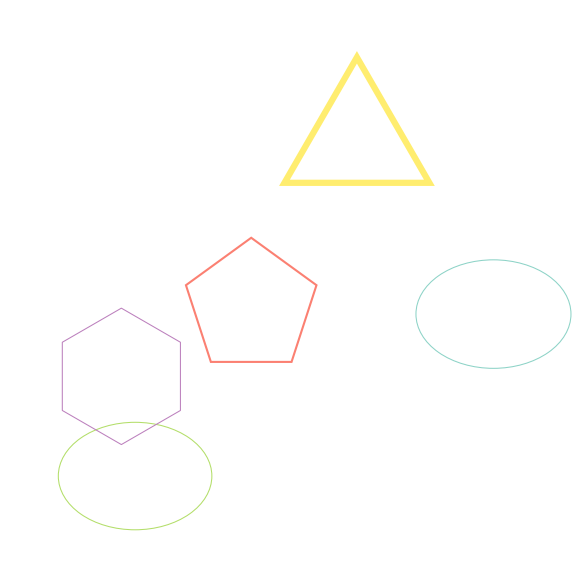[{"shape": "oval", "thickness": 0.5, "radius": 0.67, "center": [0.854, 0.455]}, {"shape": "pentagon", "thickness": 1, "radius": 0.59, "center": [0.435, 0.469]}, {"shape": "oval", "thickness": 0.5, "radius": 0.66, "center": [0.234, 0.175]}, {"shape": "hexagon", "thickness": 0.5, "radius": 0.59, "center": [0.21, 0.347]}, {"shape": "triangle", "thickness": 3, "radius": 0.72, "center": [0.618, 0.755]}]